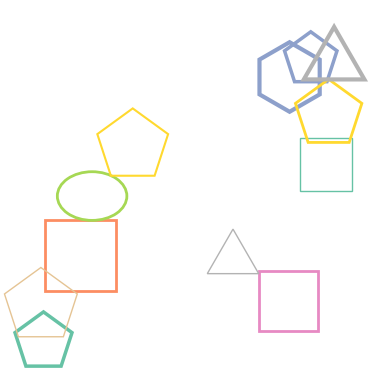[{"shape": "pentagon", "thickness": 2.5, "radius": 0.39, "center": [0.113, 0.112]}, {"shape": "square", "thickness": 1, "radius": 0.34, "center": [0.847, 0.573]}, {"shape": "square", "thickness": 2, "radius": 0.46, "center": [0.21, 0.337]}, {"shape": "hexagon", "thickness": 3, "radius": 0.45, "center": [0.752, 0.8]}, {"shape": "pentagon", "thickness": 2.5, "radius": 0.36, "center": [0.807, 0.846]}, {"shape": "square", "thickness": 2, "radius": 0.39, "center": [0.749, 0.217]}, {"shape": "oval", "thickness": 2, "radius": 0.45, "center": [0.239, 0.491]}, {"shape": "pentagon", "thickness": 2, "radius": 0.45, "center": [0.854, 0.703]}, {"shape": "pentagon", "thickness": 1.5, "radius": 0.48, "center": [0.345, 0.622]}, {"shape": "pentagon", "thickness": 1, "radius": 0.5, "center": [0.106, 0.206]}, {"shape": "triangle", "thickness": 3, "radius": 0.45, "center": [0.868, 0.839]}, {"shape": "triangle", "thickness": 1, "radius": 0.39, "center": [0.605, 0.328]}]